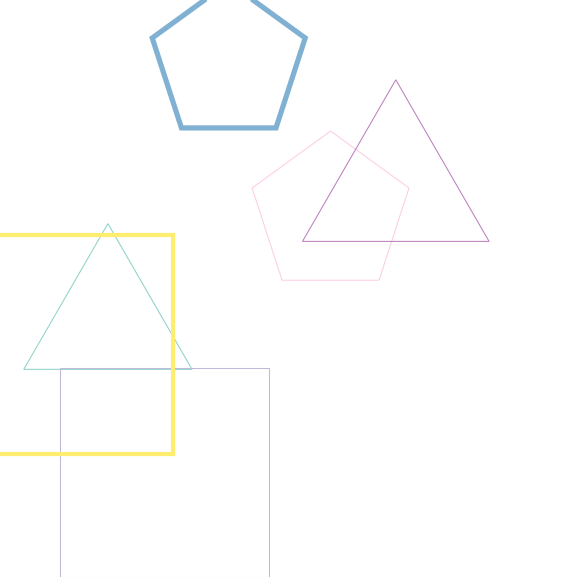[{"shape": "triangle", "thickness": 0.5, "radius": 0.84, "center": [0.187, 0.444]}, {"shape": "square", "thickness": 0.5, "radius": 0.9, "center": [0.285, 0.181]}, {"shape": "pentagon", "thickness": 2.5, "radius": 0.7, "center": [0.396, 0.89]}, {"shape": "pentagon", "thickness": 0.5, "radius": 0.71, "center": [0.572, 0.629]}, {"shape": "triangle", "thickness": 0.5, "radius": 0.93, "center": [0.685, 0.674]}, {"shape": "square", "thickness": 2, "radius": 0.95, "center": [0.11, 0.403]}]